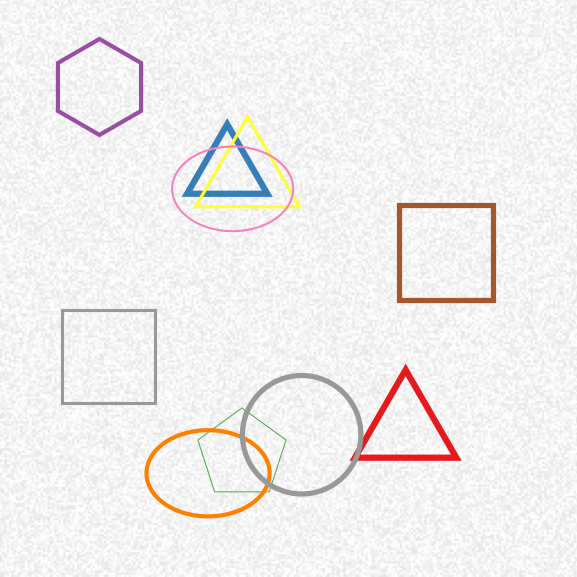[{"shape": "triangle", "thickness": 3, "radius": 0.51, "center": [0.702, 0.257]}, {"shape": "triangle", "thickness": 3, "radius": 0.4, "center": [0.393, 0.704]}, {"shape": "pentagon", "thickness": 0.5, "radius": 0.4, "center": [0.419, 0.212]}, {"shape": "hexagon", "thickness": 2, "radius": 0.42, "center": [0.172, 0.849]}, {"shape": "oval", "thickness": 2, "radius": 0.53, "center": [0.36, 0.18]}, {"shape": "triangle", "thickness": 1.5, "radius": 0.52, "center": [0.429, 0.693]}, {"shape": "square", "thickness": 2.5, "radius": 0.41, "center": [0.772, 0.561]}, {"shape": "oval", "thickness": 1, "radius": 0.52, "center": [0.403, 0.672]}, {"shape": "circle", "thickness": 2.5, "radius": 0.51, "center": [0.522, 0.246]}, {"shape": "square", "thickness": 1.5, "radius": 0.4, "center": [0.188, 0.382]}]